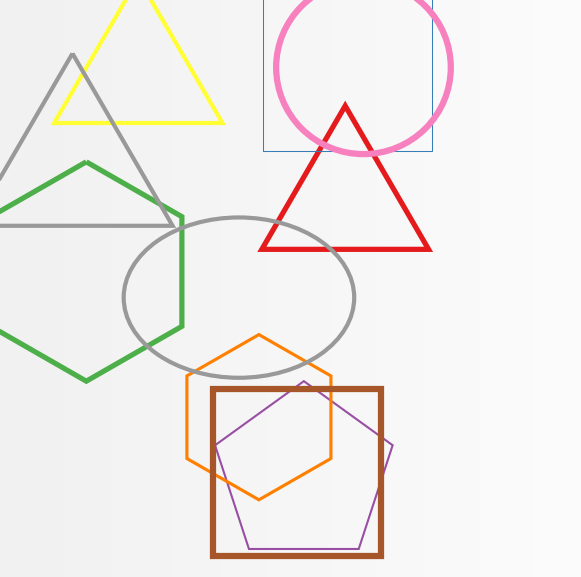[{"shape": "triangle", "thickness": 2.5, "radius": 0.83, "center": [0.594, 0.65]}, {"shape": "square", "thickness": 0.5, "radius": 0.72, "center": [0.598, 0.883]}, {"shape": "hexagon", "thickness": 2.5, "radius": 0.95, "center": [0.148, 0.529]}, {"shape": "pentagon", "thickness": 1, "radius": 0.8, "center": [0.523, 0.178]}, {"shape": "hexagon", "thickness": 1.5, "radius": 0.72, "center": [0.445, 0.277]}, {"shape": "triangle", "thickness": 2, "radius": 0.84, "center": [0.238, 0.87]}, {"shape": "square", "thickness": 3, "radius": 0.72, "center": [0.511, 0.181]}, {"shape": "circle", "thickness": 3, "radius": 0.75, "center": [0.625, 0.883]}, {"shape": "oval", "thickness": 2, "radius": 0.99, "center": [0.411, 0.484]}, {"shape": "triangle", "thickness": 2, "radius": 0.99, "center": [0.125, 0.708]}]